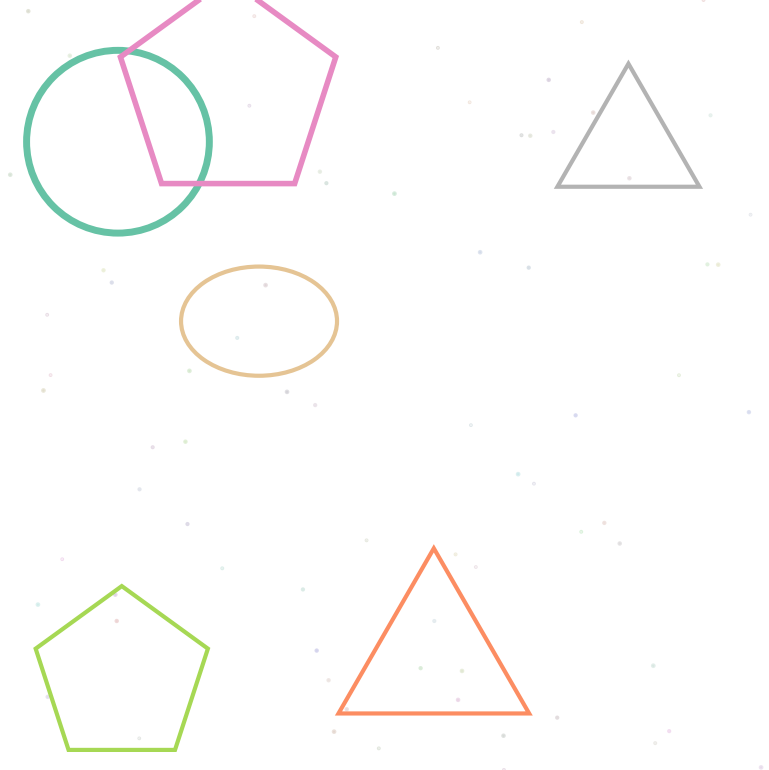[{"shape": "circle", "thickness": 2.5, "radius": 0.59, "center": [0.153, 0.816]}, {"shape": "triangle", "thickness": 1.5, "radius": 0.71, "center": [0.563, 0.145]}, {"shape": "pentagon", "thickness": 2, "radius": 0.74, "center": [0.296, 0.881]}, {"shape": "pentagon", "thickness": 1.5, "radius": 0.59, "center": [0.158, 0.121]}, {"shape": "oval", "thickness": 1.5, "radius": 0.51, "center": [0.336, 0.583]}, {"shape": "triangle", "thickness": 1.5, "radius": 0.53, "center": [0.816, 0.811]}]